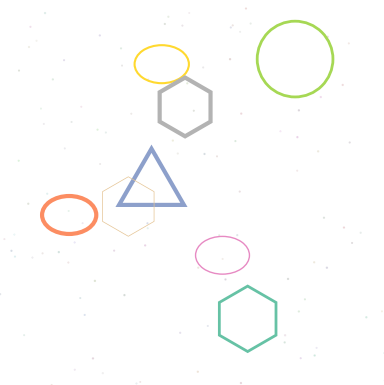[{"shape": "hexagon", "thickness": 2, "radius": 0.42, "center": [0.643, 0.172]}, {"shape": "oval", "thickness": 3, "radius": 0.35, "center": [0.18, 0.442]}, {"shape": "triangle", "thickness": 3, "radius": 0.49, "center": [0.393, 0.516]}, {"shape": "oval", "thickness": 1, "radius": 0.35, "center": [0.578, 0.337]}, {"shape": "circle", "thickness": 2, "radius": 0.49, "center": [0.766, 0.847]}, {"shape": "oval", "thickness": 1.5, "radius": 0.35, "center": [0.42, 0.833]}, {"shape": "hexagon", "thickness": 0.5, "radius": 0.39, "center": [0.333, 0.464]}, {"shape": "hexagon", "thickness": 3, "radius": 0.38, "center": [0.481, 0.722]}]